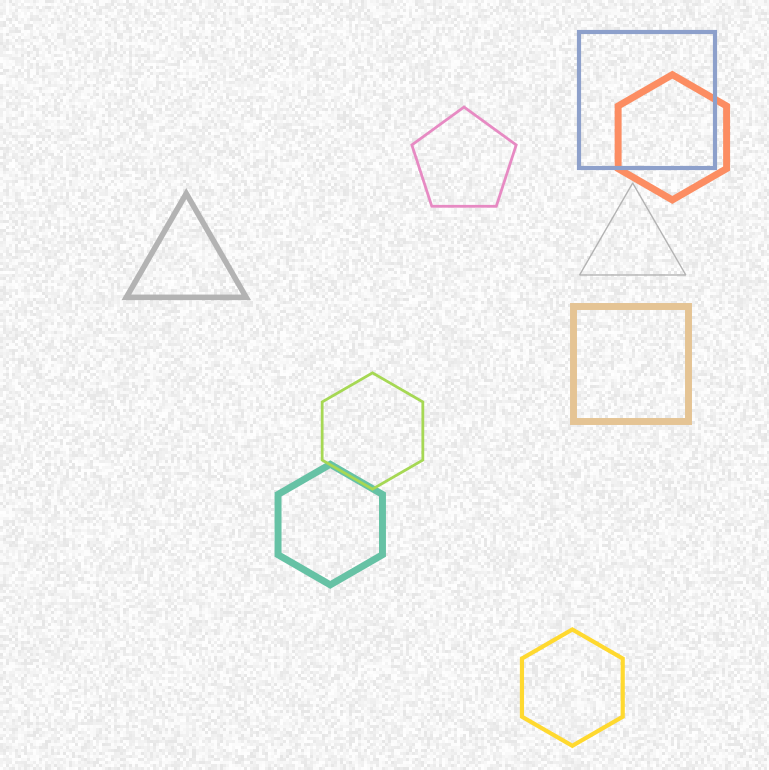[{"shape": "hexagon", "thickness": 2.5, "radius": 0.39, "center": [0.429, 0.319]}, {"shape": "hexagon", "thickness": 2.5, "radius": 0.41, "center": [0.873, 0.822]}, {"shape": "square", "thickness": 1.5, "radius": 0.44, "center": [0.84, 0.87]}, {"shape": "pentagon", "thickness": 1, "radius": 0.36, "center": [0.603, 0.79]}, {"shape": "hexagon", "thickness": 1, "radius": 0.38, "center": [0.484, 0.44]}, {"shape": "hexagon", "thickness": 1.5, "radius": 0.38, "center": [0.743, 0.107]}, {"shape": "square", "thickness": 2.5, "radius": 0.37, "center": [0.819, 0.527]}, {"shape": "triangle", "thickness": 2, "radius": 0.45, "center": [0.242, 0.659]}, {"shape": "triangle", "thickness": 0.5, "radius": 0.4, "center": [0.822, 0.683]}]